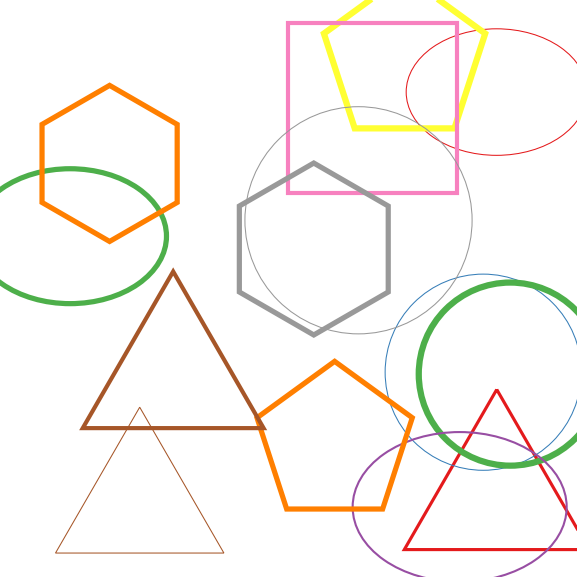[{"shape": "triangle", "thickness": 1.5, "radius": 0.92, "center": [0.86, 0.14]}, {"shape": "oval", "thickness": 0.5, "radius": 0.78, "center": [0.86, 0.84]}, {"shape": "circle", "thickness": 0.5, "radius": 0.85, "center": [0.837, 0.355]}, {"shape": "oval", "thickness": 2.5, "radius": 0.83, "center": [0.121, 0.59]}, {"shape": "circle", "thickness": 3, "radius": 0.79, "center": [0.884, 0.351]}, {"shape": "oval", "thickness": 1, "radius": 0.93, "center": [0.796, 0.121]}, {"shape": "pentagon", "thickness": 2.5, "radius": 0.71, "center": [0.579, 0.232]}, {"shape": "hexagon", "thickness": 2.5, "radius": 0.68, "center": [0.19, 0.716]}, {"shape": "pentagon", "thickness": 3, "radius": 0.73, "center": [0.701, 0.896]}, {"shape": "triangle", "thickness": 2, "radius": 0.9, "center": [0.3, 0.348]}, {"shape": "triangle", "thickness": 0.5, "radius": 0.84, "center": [0.242, 0.126]}, {"shape": "square", "thickness": 2, "radius": 0.73, "center": [0.645, 0.812]}, {"shape": "circle", "thickness": 0.5, "radius": 0.98, "center": [0.621, 0.618]}, {"shape": "hexagon", "thickness": 2.5, "radius": 0.74, "center": [0.543, 0.568]}]